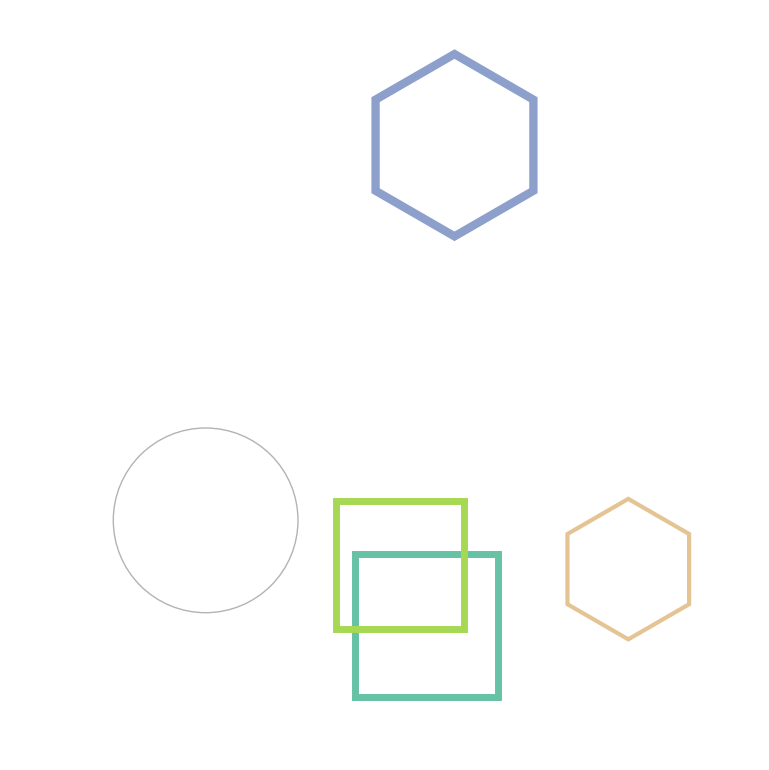[{"shape": "square", "thickness": 2.5, "radius": 0.47, "center": [0.554, 0.188]}, {"shape": "hexagon", "thickness": 3, "radius": 0.59, "center": [0.59, 0.811]}, {"shape": "square", "thickness": 2.5, "radius": 0.42, "center": [0.52, 0.266]}, {"shape": "hexagon", "thickness": 1.5, "radius": 0.46, "center": [0.816, 0.261]}, {"shape": "circle", "thickness": 0.5, "radius": 0.6, "center": [0.267, 0.324]}]